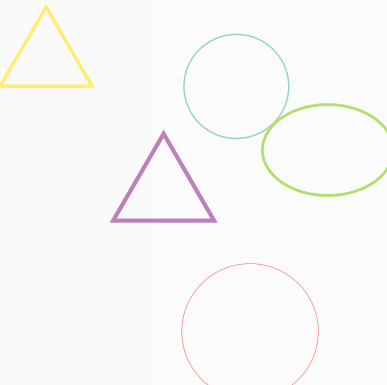[{"shape": "circle", "thickness": 1, "radius": 0.68, "center": [0.61, 0.775]}, {"shape": "circle", "thickness": 0.5, "radius": 0.88, "center": [0.645, 0.139]}, {"shape": "oval", "thickness": 2, "radius": 0.84, "center": [0.846, 0.61]}, {"shape": "triangle", "thickness": 3, "radius": 0.75, "center": [0.422, 0.502]}, {"shape": "triangle", "thickness": 2.5, "radius": 0.69, "center": [0.119, 0.845]}]